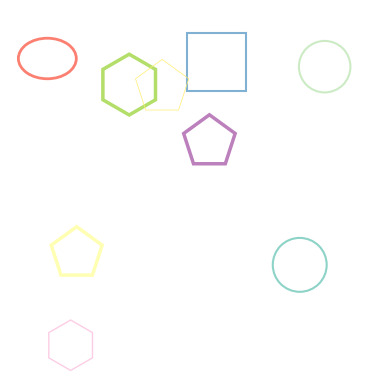[{"shape": "circle", "thickness": 1.5, "radius": 0.35, "center": [0.779, 0.312]}, {"shape": "pentagon", "thickness": 2.5, "radius": 0.35, "center": [0.199, 0.342]}, {"shape": "oval", "thickness": 2, "radius": 0.38, "center": [0.123, 0.848]}, {"shape": "square", "thickness": 1.5, "radius": 0.38, "center": [0.562, 0.84]}, {"shape": "hexagon", "thickness": 2.5, "radius": 0.39, "center": [0.336, 0.78]}, {"shape": "hexagon", "thickness": 1, "radius": 0.33, "center": [0.183, 0.103]}, {"shape": "pentagon", "thickness": 2.5, "radius": 0.35, "center": [0.544, 0.632]}, {"shape": "circle", "thickness": 1.5, "radius": 0.33, "center": [0.843, 0.827]}, {"shape": "pentagon", "thickness": 0.5, "radius": 0.36, "center": [0.421, 0.773]}]